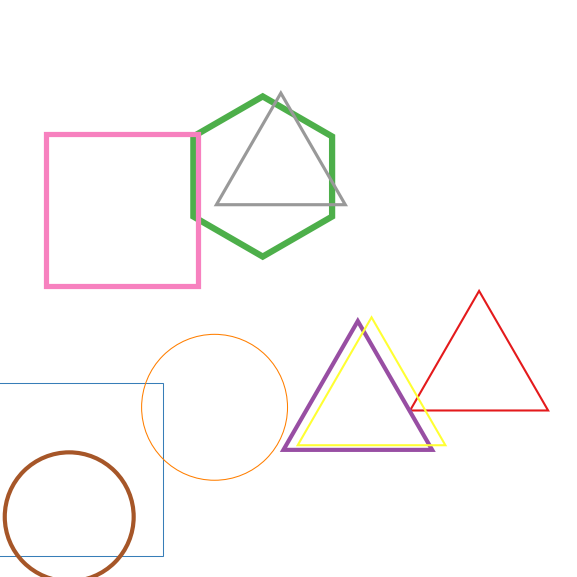[{"shape": "triangle", "thickness": 1, "radius": 0.69, "center": [0.83, 0.357]}, {"shape": "square", "thickness": 0.5, "radius": 0.75, "center": [0.132, 0.185]}, {"shape": "hexagon", "thickness": 3, "radius": 0.69, "center": [0.455, 0.693]}, {"shape": "triangle", "thickness": 2, "radius": 0.74, "center": [0.62, 0.294]}, {"shape": "circle", "thickness": 0.5, "radius": 0.63, "center": [0.372, 0.294]}, {"shape": "triangle", "thickness": 1, "radius": 0.74, "center": [0.643, 0.302]}, {"shape": "circle", "thickness": 2, "radius": 0.56, "center": [0.12, 0.104]}, {"shape": "square", "thickness": 2.5, "radius": 0.66, "center": [0.211, 0.635]}, {"shape": "triangle", "thickness": 1.5, "radius": 0.64, "center": [0.486, 0.709]}]